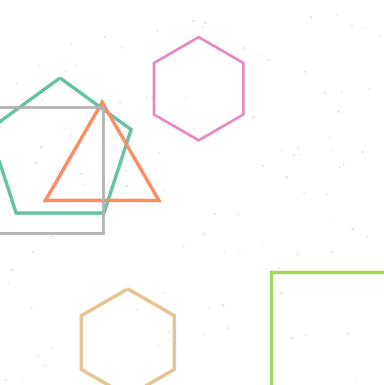[{"shape": "pentagon", "thickness": 2.5, "radius": 0.97, "center": [0.156, 0.604]}, {"shape": "triangle", "thickness": 2.5, "radius": 0.85, "center": [0.265, 0.564]}, {"shape": "hexagon", "thickness": 2, "radius": 0.67, "center": [0.516, 0.77]}, {"shape": "square", "thickness": 2.5, "radius": 0.84, "center": [0.872, 0.127]}, {"shape": "hexagon", "thickness": 2.5, "radius": 0.7, "center": [0.332, 0.11]}, {"shape": "square", "thickness": 2, "radius": 0.82, "center": [0.103, 0.558]}]